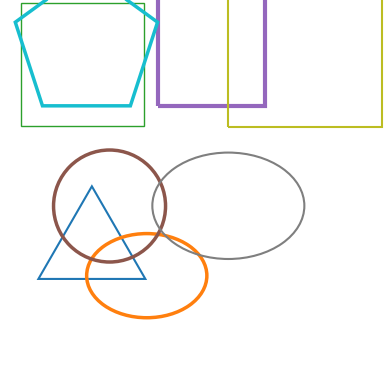[{"shape": "triangle", "thickness": 1.5, "radius": 0.8, "center": [0.239, 0.356]}, {"shape": "oval", "thickness": 2.5, "radius": 0.78, "center": [0.381, 0.284]}, {"shape": "square", "thickness": 1, "radius": 0.8, "center": [0.215, 0.833]}, {"shape": "square", "thickness": 3, "radius": 0.7, "center": [0.549, 0.865]}, {"shape": "circle", "thickness": 2.5, "radius": 0.73, "center": [0.285, 0.465]}, {"shape": "oval", "thickness": 1.5, "radius": 0.99, "center": [0.593, 0.465]}, {"shape": "square", "thickness": 1.5, "radius": 1.0, "center": [0.791, 0.87]}, {"shape": "pentagon", "thickness": 2.5, "radius": 0.97, "center": [0.224, 0.882]}]